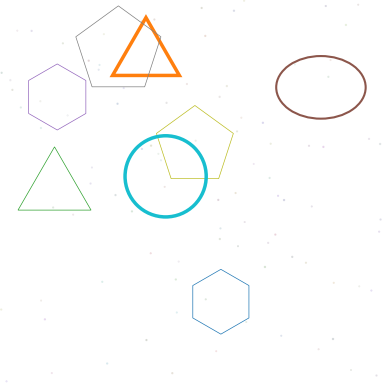[{"shape": "hexagon", "thickness": 0.5, "radius": 0.42, "center": [0.574, 0.216]}, {"shape": "triangle", "thickness": 2.5, "radius": 0.5, "center": [0.379, 0.854]}, {"shape": "triangle", "thickness": 0.5, "radius": 0.55, "center": [0.142, 0.509]}, {"shape": "hexagon", "thickness": 0.5, "radius": 0.43, "center": [0.149, 0.748]}, {"shape": "oval", "thickness": 1.5, "radius": 0.58, "center": [0.834, 0.773]}, {"shape": "pentagon", "thickness": 0.5, "radius": 0.58, "center": [0.307, 0.869]}, {"shape": "pentagon", "thickness": 0.5, "radius": 0.53, "center": [0.506, 0.621]}, {"shape": "circle", "thickness": 2.5, "radius": 0.53, "center": [0.43, 0.542]}]